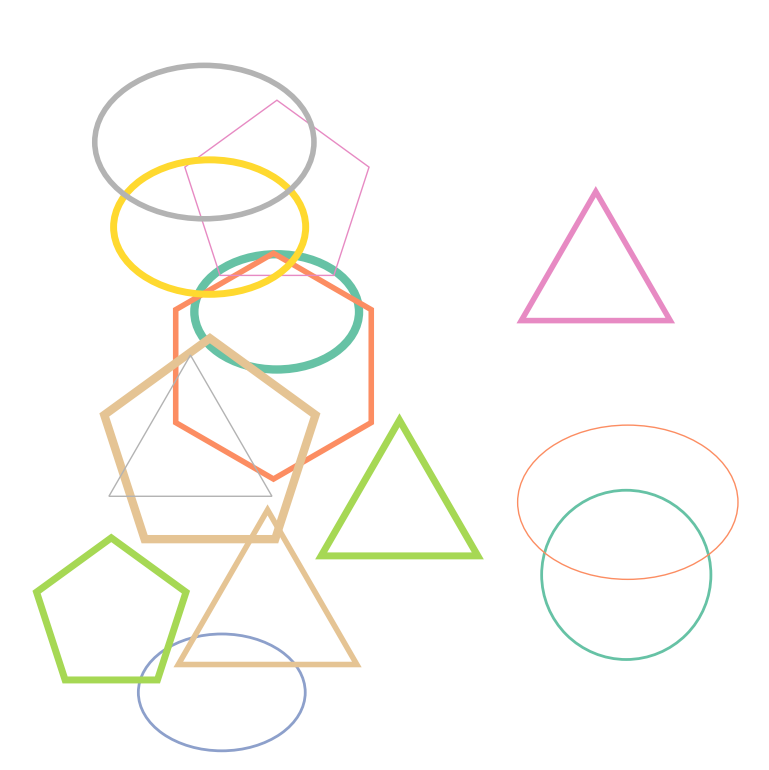[{"shape": "oval", "thickness": 3, "radius": 0.53, "center": [0.359, 0.595]}, {"shape": "circle", "thickness": 1, "radius": 0.55, "center": [0.813, 0.253]}, {"shape": "hexagon", "thickness": 2, "radius": 0.73, "center": [0.355, 0.525]}, {"shape": "oval", "thickness": 0.5, "radius": 0.72, "center": [0.815, 0.348]}, {"shape": "oval", "thickness": 1, "radius": 0.54, "center": [0.288, 0.101]}, {"shape": "pentagon", "thickness": 0.5, "radius": 0.63, "center": [0.36, 0.744]}, {"shape": "triangle", "thickness": 2, "radius": 0.56, "center": [0.774, 0.639]}, {"shape": "pentagon", "thickness": 2.5, "radius": 0.51, "center": [0.145, 0.199]}, {"shape": "triangle", "thickness": 2.5, "radius": 0.59, "center": [0.519, 0.337]}, {"shape": "oval", "thickness": 2.5, "radius": 0.62, "center": [0.272, 0.705]}, {"shape": "pentagon", "thickness": 3, "radius": 0.72, "center": [0.273, 0.417]}, {"shape": "triangle", "thickness": 2, "radius": 0.67, "center": [0.347, 0.204]}, {"shape": "oval", "thickness": 2, "radius": 0.71, "center": [0.265, 0.815]}, {"shape": "triangle", "thickness": 0.5, "radius": 0.61, "center": [0.247, 0.417]}]